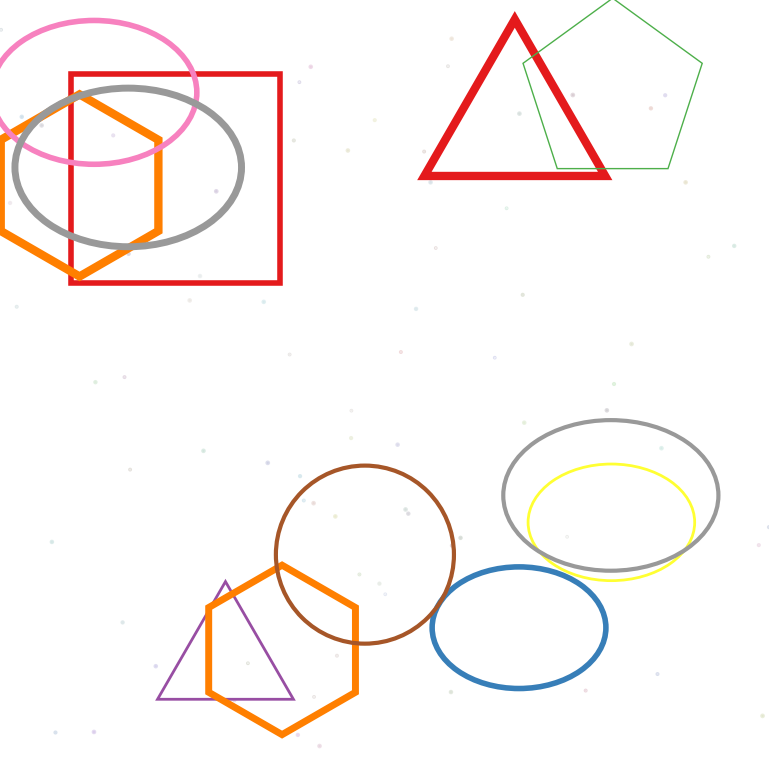[{"shape": "triangle", "thickness": 3, "radius": 0.68, "center": [0.669, 0.839]}, {"shape": "square", "thickness": 2, "radius": 0.68, "center": [0.228, 0.768]}, {"shape": "oval", "thickness": 2, "radius": 0.56, "center": [0.674, 0.185]}, {"shape": "pentagon", "thickness": 0.5, "radius": 0.61, "center": [0.796, 0.88]}, {"shape": "triangle", "thickness": 1, "radius": 0.51, "center": [0.293, 0.143]}, {"shape": "hexagon", "thickness": 2.5, "radius": 0.55, "center": [0.366, 0.156]}, {"shape": "hexagon", "thickness": 3, "radius": 0.59, "center": [0.103, 0.759]}, {"shape": "oval", "thickness": 1, "radius": 0.54, "center": [0.794, 0.322]}, {"shape": "circle", "thickness": 1.5, "radius": 0.58, "center": [0.474, 0.28]}, {"shape": "oval", "thickness": 2, "radius": 0.67, "center": [0.122, 0.88]}, {"shape": "oval", "thickness": 2.5, "radius": 0.74, "center": [0.167, 0.783]}, {"shape": "oval", "thickness": 1.5, "radius": 0.7, "center": [0.793, 0.357]}]